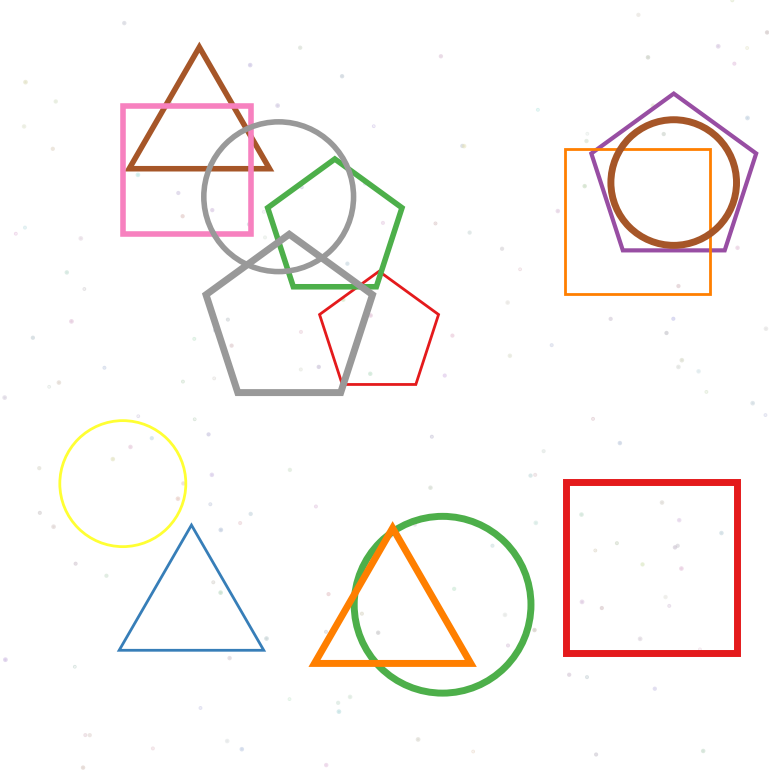[{"shape": "pentagon", "thickness": 1, "radius": 0.41, "center": [0.492, 0.566]}, {"shape": "square", "thickness": 2.5, "radius": 0.55, "center": [0.846, 0.263]}, {"shape": "triangle", "thickness": 1, "radius": 0.54, "center": [0.249, 0.21]}, {"shape": "pentagon", "thickness": 2, "radius": 0.46, "center": [0.435, 0.702]}, {"shape": "circle", "thickness": 2.5, "radius": 0.57, "center": [0.575, 0.215]}, {"shape": "pentagon", "thickness": 1.5, "radius": 0.56, "center": [0.875, 0.766]}, {"shape": "triangle", "thickness": 2.5, "radius": 0.59, "center": [0.51, 0.197]}, {"shape": "square", "thickness": 1, "radius": 0.47, "center": [0.828, 0.712]}, {"shape": "circle", "thickness": 1, "radius": 0.41, "center": [0.159, 0.372]}, {"shape": "triangle", "thickness": 2, "radius": 0.53, "center": [0.259, 0.833]}, {"shape": "circle", "thickness": 2.5, "radius": 0.41, "center": [0.875, 0.763]}, {"shape": "square", "thickness": 2, "radius": 0.41, "center": [0.243, 0.779]}, {"shape": "pentagon", "thickness": 2.5, "radius": 0.57, "center": [0.376, 0.582]}, {"shape": "circle", "thickness": 2, "radius": 0.49, "center": [0.362, 0.745]}]